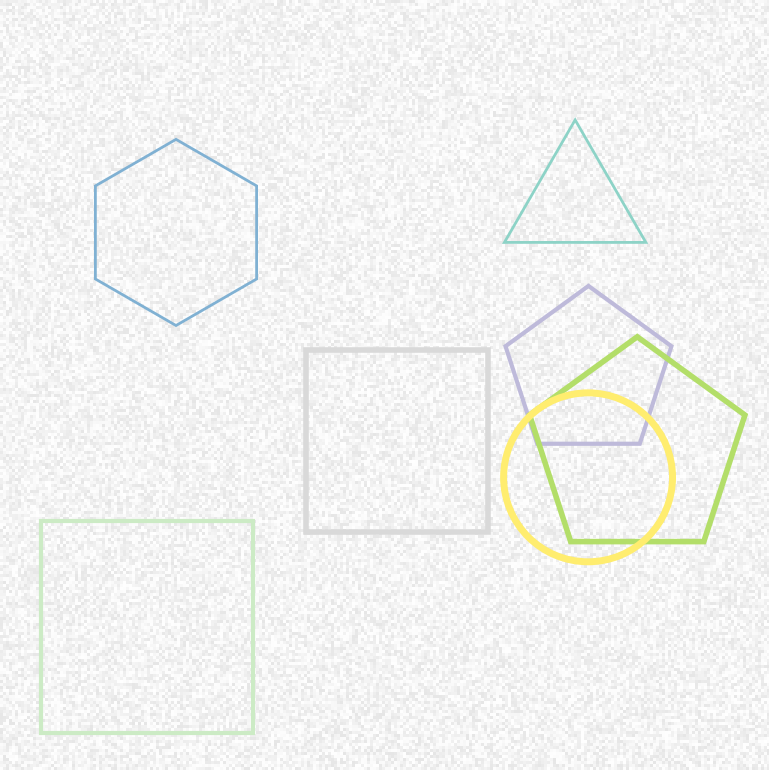[{"shape": "triangle", "thickness": 1, "radius": 0.53, "center": [0.747, 0.738]}, {"shape": "pentagon", "thickness": 1.5, "radius": 0.57, "center": [0.764, 0.515]}, {"shape": "hexagon", "thickness": 1, "radius": 0.6, "center": [0.229, 0.698]}, {"shape": "pentagon", "thickness": 2, "radius": 0.74, "center": [0.828, 0.416]}, {"shape": "square", "thickness": 2, "radius": 0.59, "center": [0.516, 0.427]}, {"shape": "square", "thickness": 1.5, "radius": 0.69, "center": [0.191, 0.185]}, {"shape": "circle", "thickness": 2.5, "radius": 0.55, "center": [0.764, 0.38]}]